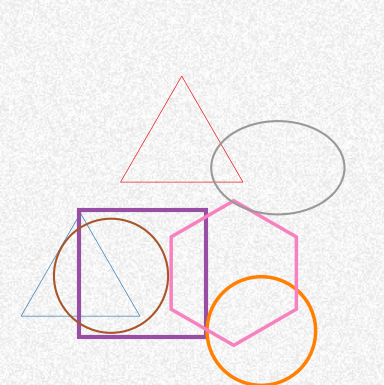[{"shape": "triangle", "thickness": 0.5, "radius": 0.92, "center": [0.472, 0.619]}, {"shape": "triangle", "thickness": 0.5, "radius": 0.89, "center": [0.209, 0.268]}, {"shape": "square", "thickness": 3, "radius": 0.82, "center": [0.37, 0.29]}, {"shape": "circle", "thickness": 2.5, "radius": 0.71, "center": [0.679, 0.14]}, {"shape": "circle", "thickness": 1.5, "radius": 0.74, "center": [0.288, 0.284]}, {"shape": "hexagon", "thickness": 2.5, "radius": 0.94, "center": [0.607, 0.291]}, {"shape": "oval", "thickness": 1.5, "radius": 0.87, "center": [0.722, 0.564]}]